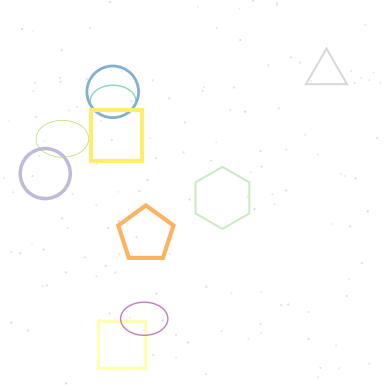[{"shape": "oval", "thickness": 1, "radius": 0.3, "center": [0.294, 0.737]}, {"shape": "square", "thickness": 2.5, "radius": 0.31, "center": [0.316, 0.106]}, {"shape": "circle", "thickness": 2.5, "radius": 0.33, "center": [0.118, 0.549]}, {"shape": "circle", "thickness": 2, "radius": 0.34, "center": [0.293, 0.761]}, {"shape": "pentagon", "thickness": 3, "radius": 0.38, "center": [0.379, 0.391]}, {"shape": "oval", "thickness": 0.5, "radius": 0.34, "center": [0.162, 0.639]}, {"shape": "triangle", "thickness": 1.5, "radius": 0.31, "center": [0.848, 0.812]}, {"shape": "oval", "thickness": 1, "radius": 0.31, "center": [0.375, 0.172]}, {"shape": "hexagon", "thickness": 1.5, "radius": 0.4, "center": [0.578, 0.486]}, {"shape": "square", "thickness": 3, "radius": 0.33, "center": [0.303, 0.648]}]